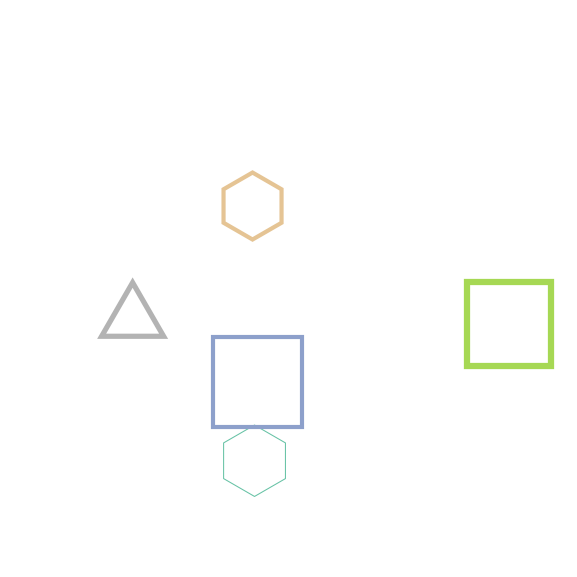[{"shape": "hexagon", "thickness": 0.5, "radius": 0.31, "center": [0.441, 0.201]}, {"shape": "square", "thickness": 2, "radius": 0.39, "center": [0.446, 0.338]}, {"shape": "square", "thickness": 3, "radius": 0.36, "center": [0.881, 0.438]}, {"shape": "hexagon", "thickness": 2, "radius": 0.29, "center": [0.437, 0.642]}, {"shape": "triangle", "thickness": 2.5, "radius": 0.31, "center": [0.23, 0.448]}]